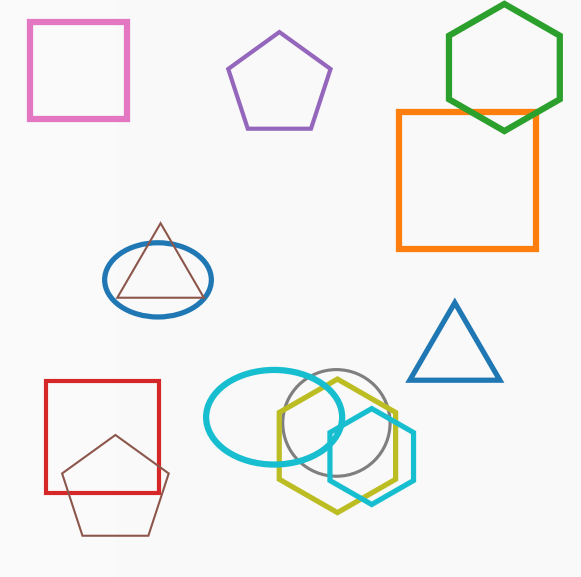[{"shape": "oval", "thickness": 2.5, "radius": 0.46, "center": [0.272, 0.515]}, {"shape": "triangle", "thickness": 2.5, "radius": 0.45, "center": [0.782, 0.386]}, {"shape": "square", "thickness": 3, "radius": 0.59, "center": [0.804, 0.686]}, {"shape": "hexagon", "thickness": 3, "radius": 0.55, "center": [0.868, 0.882]}, {"shape": "square", "thickness": 2, "radius": 0.49, "center": [0.176, 0.243]}, {"shape": "pentagon", "thickness": 2, "radius": 0.46, "center": [0.481, 0.851]}, {"shape": "triangle", "thickness": 1, "radius": 0.43, "center": [0.276, 0.527]}, {"shape": "pentagon", "thickness": 1, "radius": 0.48, "center": [0.199, 0.149]}, {"shape": "square", "thickness": 3, "radius": 0.42, "center": [0.135, 0.877]}, {"shape": "circle", "thickness": 1.5, "radius": 0.46, "center": [0.579, 0.267]}, {"shape": "hexagon", "thickness": 2.5, "radius": 0.58, "center": [0.581, 0.227]}, {"shape": "oval", "thickness": 3, "radius": 0.59, "center": [0.472, 0.277]}, {"shape": "hexagon", "thickness": 2.5, "radius": 0.42, "center": [0.64, 0.209]}]